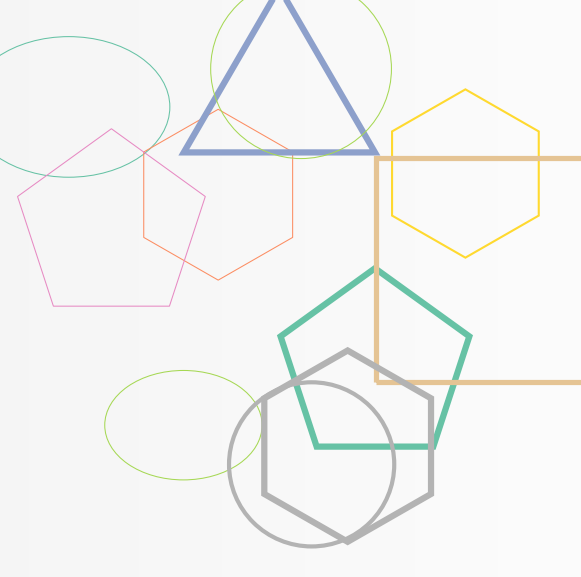[{"shape": "pentagon", "thickness": 3, "radius": 0.85, "center": [0.645, 0.364]}, {"shape": "oval", "thickness": 0.5, "radius": 0.87, "center": [0.118, 0.814]}, {"shape": "hexagon", "thickness": 0.5, "radius": 0.74, "center": [0.375, 0.662]}, {"shape": "triangle", "thickness": 3, "radius": 0.95, "center": [0.481, 0.83]}, {"shape": "pentagon", "thickness": 0.5, "radius": 0.85, "center": [0.192, 0.606]}, {"shape": "circle", "thickness": 0.5, "radius": 0.78, "center": [0.518, 0.88]}, {"shape": "oval", "thickness": 0.5, "radius": 0.68, "center": [0.316, 0.263]}, {"shape": "hexagon", "thickness": 1, "radius": 0.73, "center": [0.801, 0.699]}, {"shape": "square", "thickness": 2.5, "radius": 0.97, "center": [0.842, 0.532]}, {"shape": "hexagon", "thickness": 3, "radius": 0.83, "center": [0.598, 0.227]}, {"shape": "circle", "thickness": 2, "radius": 0.71, "center": [0.536, 0.195]}]